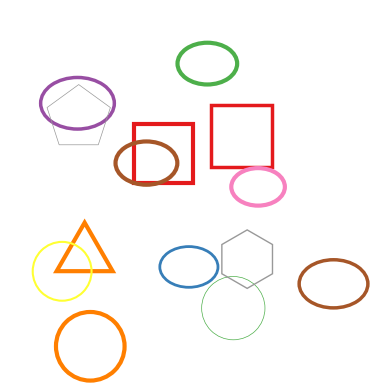[{"shape": "square", "thickness": 2.5, "radius": 0.4, "center": [0.628, 0.647]}, {"shape": "square", "thickness": 3, "radius": 0.38, "center": [0.425, 0.601]}, {"shape": "oval", "thickness": 2, "radius": 0.38, "center": [0.491, 0.307]}, {"shape": "oval", "thickness": 3, "radius": 0.39, "center": [0.539, 0.835]}, {"shape": "circle", "thickness": 0.5, "radius": 0.41, "center": [0.606, 0.2]}, {"shape": "oval", "thickness": 2.5, "radius": 0.48, "center": [0.201, 0.732]}, {"shape": "circle", "thickness": 3, "radius": 0.45, "center": [0.234, 0.101]}, {"shape": "triangle", "thickness": 3, "radius": 0.42, "center": [0.22, 0.338]}, {"shape": "circle", "thickness": 1.5, "radius": 0.38, "center": [0.161, 0.295]}, {"shape": "oval", "thickness": 3, "radius": 0.4, "center": [0.38, 0.576]}, {"shape": "oval", "thickness": 2.5, "radius": 0.45, "center": [0.866, 0.263]}, {"shape": "oval", "thickness": 3, "radius": 0.35, "center": [0.67, 0.515]}, {"shape": "pentagon", "thickness": 0.5, "radius": 0.43, "center": [0.204, 0.694]}, {"shape": "hexagon", "thickness": 1, "radius": 0.38, "center": [0.642, 0.327]}]